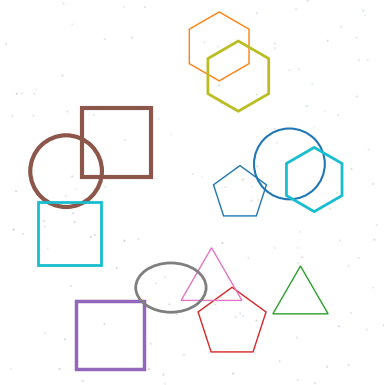[{"shape": "pentagon", "thickness": 1, "radius": 0.36, "center": [0.623, 0.498]}, {"shape": "circle", "thickness": 1.5, "radius": 0.46, "center": [0.752, 0.574]}, {"shape": "hexagon", "thickness": 1, "radius": 0.45, "center": [0.569, 0.879]}, {"shape": "triangle", "thickness": 1, "radius": 0.41, "center": [0.78, 0.226]}, {"shape": "pentagon", "thickness": 1, "radius": 0.46, "center": [0.603, 0.161]}, {"shape": "square", "thickness": 2.5, "radius": 0.45, "center": [0.286, 0.13]}, {"shape": "square", "thickness": 3, "radius": 0.45, "center": [0.303, 0.629]}, {"shape": "circle", "thickness": 3, "radius": 0.47, "center": [0.172, 0.555]}, {"shape": "triangle", "thickness": 1, "radius": 0.46, "center": [0.549, 0.265]}, {"shape": "oval", "thickness": 2, "radius": 0.46, "center": [0.444, 0.253]}, {"shape": "hexagon", "thickness": 2, "radius": 0.46, "center": [0.619, 0.802]}, {"shape": "square", "thickness": 2, "radius": 0.41, "center": [0.181, 0.393]}, {"shape": "hexagon", "thickness": 2, "radius": 0.42, "center": [0.816, 0.534]}]